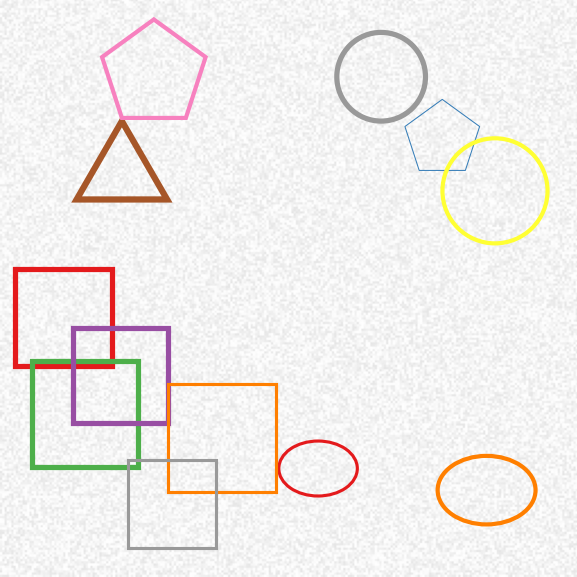[{"shape": "square", "thickness": 2.5, "radius": 0.42, "center": [0.11, 0.45]}, {"shape": "oval", "thickness": 1.5, "radius": 0.34, "center": [0.551, 0.188]}, {"shape": "pentagon", "thickness": 0.5, "radius": 0.34, "center": [0.766, 0.759]}, {"shape": "square", "thickness": 2.5, "radius": 0.46, "center": [0.147, 0.283]}, {"shape": "square", "thickness": 2.5, "radius": 0.41, "center": [0.209, 0.349]}, {"shape": "oval", "thickness": 2, "radius": 0.42, "center": [0.843, 0.15]}, {"shape": "square", "thickness": 1.5, "radius": 0.47, "center": [0.384, 0.241]}, {"shape": "circle", "thickness": 2, "radius": 0.45, "center": [0.857, 0.669]}, {"shape": "triangle", "thickness": 3, "radius": 0.45, "center": [0.211, 0.699]}, {"shape": "pentagon", "thickness": 2, "radius": 0.47, "center": [0.266, 0.871]}, {"shape": "square", "thickness": 1.5, "radius": 0.38, "center": [0.298, 0.126]}, {"shape": "circle", "thickness": 2.5, "radius": 0.38, "center": [0.66, 0.866]}]